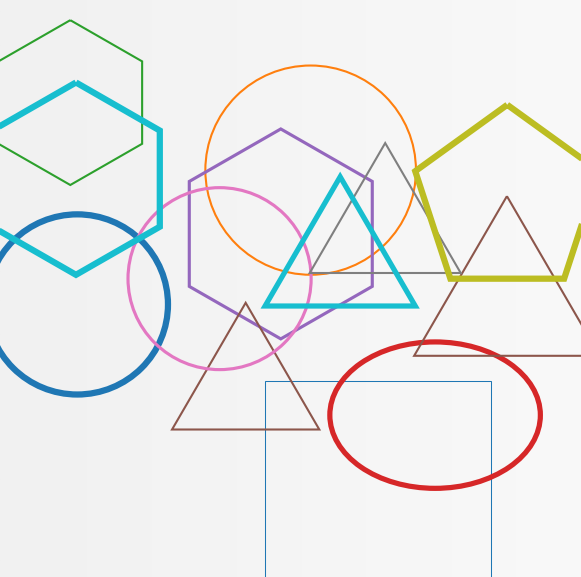[{"shape": "square", "thickness": 0.5, "radius": 0.97, "center": [0.651, 0.145]}, {"shape": "circle", "thickness": 3, "radius": 0.78, "center": [0.133, 0.472]}, {"shape": "circle", "thickness": 1, "radius": 0.91, "center": [0.534, 0.705]}, {"shape": "hexagon", "thickness": 1, "radius": 0.71, "center": [0.121, 0.822]}, {"shape": "oval", "thickness": 2.5, "radius": 0.91, "center": [0.749, 0.28]}, {"shape": "hexagon", "thickness": 1.5, "radius": 0.91, "center": [0.483, 0.594]}, {"shape": "triangle", "thickness": 1, "radius": 0.73, "center": [0.423, 0.329]}, {"shape": "triangle", "thickness": 1, "radius": 0.92, "center": [0.872, 0.475]}, {"shape": "circle", "thickness": 1.5, "radius": 0.79, "center": [0.378, 0.517]}, {"shape": "triangle", "thickness": 1, "radius": 0.75, "center": [0.663, 0.601]}, {"shape": "pentagon", "thickness": 3, "radius": 0.83, "center": [0.873, 0.651]}, {"shape": "triangle", "thickness": 2.5, "radius": 0.75, "center": [0.585, 0.544]}, {"shape": "hexagon", "thickness": 3, "radius": 0.83, "center": [0.131, 0.69]}]